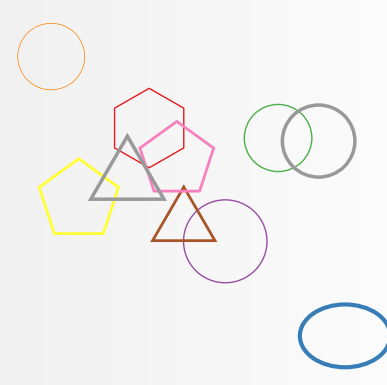[{"shape": "hexagon", "thickness": 1, "radius": 0.52, "center": [0.385, 0.667]}, {"shape": "oval", "thickness": 3, "radius": 0.58, "center": [0.89, 0.128]}, {"shape": "circle", "thickness": 1, "radius": 0.44, "center": [0.718, 0.642]}, {"shape": "circle", "thickness": 1, "radius": 0.54, "center": [0.581, 0.373]}, {"shape": "circle", "thickness": 0.5, "radius": 0.43, "center": [0.132, 0.853]}, {"shape": "pentagon", "thickness": 2, "radius": 0.54, "center": [0.203, 0.48]}, {"shape": "triangle", "thickness": 2, "radius": 0.47, "center": [0.474, 0.421]}, {"shape": "pentagon", "thickness": 2, "radius": 0.5, "center": [0.456, 0.584]}, {"shape": "triangle", "thickness": 2.5, "radius": 0.55, "center": [0.329, 0.537]}, {"shape": "circle", "thickness": 2.5, "radius": 0.47, "center": [0.822, 0.634]}]